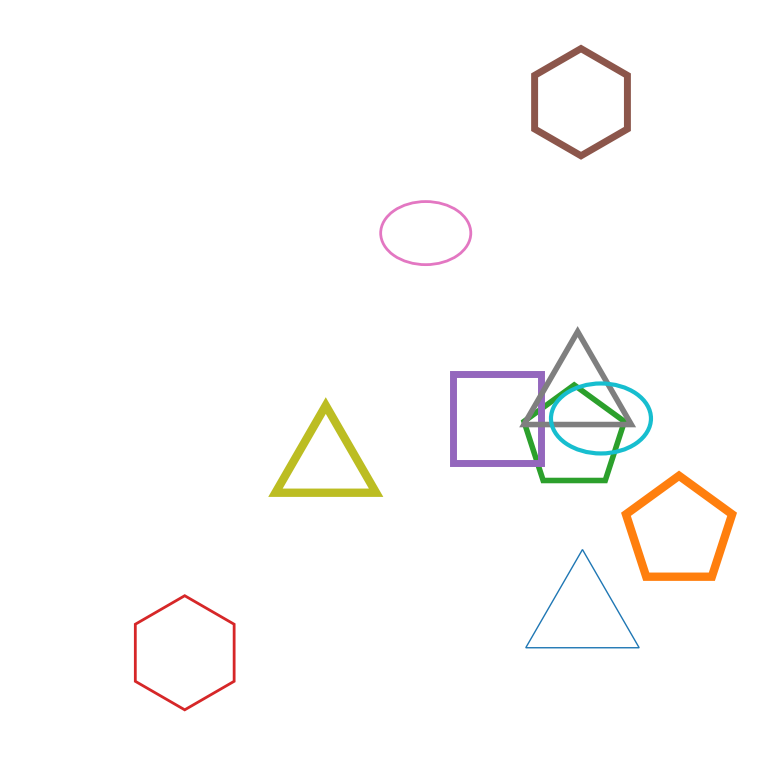[{"shape": "triangle", "thickness": 0.5, "radius": 0.43, "center": [0.756, 0.201]}, {"shape": "pentagon", "thickness": 3, "radius": 0.36, "center": [0.882, 0.31]}, {"shape": "pentagon", "thickness": 2, "radius": 0.34, "center": [0.746, 0.431]}, {"shape": "hexagon", "thickness": 1, "radius": 0.37, "center": [0.24, 0.152]}, {"shape": "square", "thickness": 2.5, "radius": 0.29, "center": [0.646, 0.457]}, {"shape": "hexagon", "thickness": 2.5, "radius": 0.35, "center": [0.755, 0.867]}, {"shape": "oval", "thickness": 1, "radius": 0.29, "center": [0.553, 0.697]}, {"shape": "triangle", "thickness": 2, "radius": 0.4, "center": [0.75, 0.489]}, {"shape": "triangle", "thickness": 3, "radius": 0.38, "center": [0.423, 0.398]}, {"shape": "oval", "thickness": 1.5, "radius": 0.32, "center": [0.78, 0.457]}]